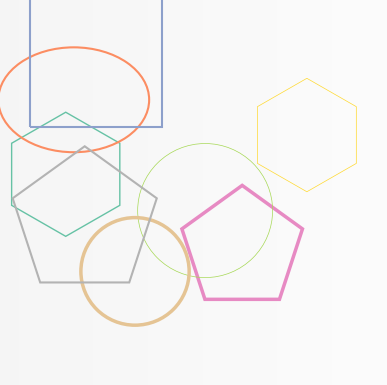[{"shape": "hexagon", "thickness": 1, "radius": 0.81, "center": [0.17, 0.547]}, {"shape": "oval", "thickness": 1.5, "radius": 0.97, "center": [0.19, 0.741]}, {"shape": "square", "thickness": 1.5, "radius": 0.85, "center": [0.248, 0.84]}, {"shape": "pentagon", "thickness": 2.5, "radius": 0.82, "center": [0.625, 0.355]}, {"shape": "circle", "thickness": 0.5, "radius": 0.87, "center": [0.529, 0.453]}, {"shape": "hexagon", "thickness": 0.5, "radius": 0.74, "center": [0.792, 0.649]}, {"shape": "circle", "thickness": 2.5, "radius": 0.7, "center": [0.348, 0.295]}, {"shape": "pentagon", "thickness": 1.5, "radius": 0.98, "center": [0.219, 0.425]}]